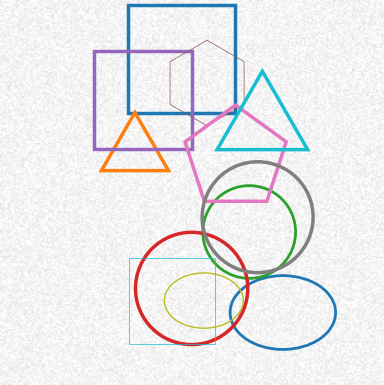[{"shape": "oval", "thickness": 2, "radius": 0.69, "center": [0.735, 0.188]}, {"shape": "square", "thickness": 2.5, "radius": 0.7, "center": [0.471, 0.846]}, {"shape": "triangle", "thickness": 2.5, "radius": 0.5, "center": [0.35, 0.607]}, {"shape": "circle", "thickness": 2, "radius": 0.6, "center": [0.647, 0.397]}, {"shape": "circle", "thickness": 2.5, "radius": 0.73, "center": [0.498, 0.251]}, {"shape": "square", "thickness": 2.5, "radius": 0.64, "center": [0.371, 0.74]}, {"shape": "hexagon", "thickness": 0.5, "radius": 0.56, "center": [0.538, 0.784]}, {"shape": "pentagon", "thickness": 2.5, "radius": 0.69, "center": [0.612, 0.589]}, {"shape": "circle", "thickness": 2.5, "radius": 0.72, "center": [0.669, 0.436]}, {"shape": "oval", "thickness": 1, "radius": 0.51, "center": [0.529, 0.219]}, {"shape": "triangle", "thickness": 2.5, "radius": 0.68, "center": [0.681, 0.679]}, {"shape": "square", "thickness": 0.5, "radius": 0.56, "center": [0.447, 0.218]}]